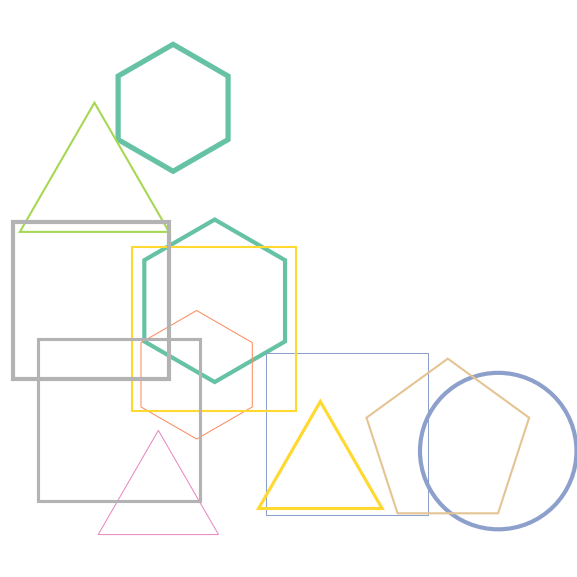[{"shape": "hexagon", "thickness": 2, "radius": 0.7, "center": [0.372, 0.478]}, {"shape": "hexagon", "thickness": 2.5, "radius": 0.55, "center": [0.3, 0.812]}, {"shape": "hexagon", "thickness": 0.5, "radius": 0.56, "center": [0.341, 0.35]}, {"shape": "circle", "thickness": 2, "radius": 0.68, "center": [0.863, 0.218]}, {"shape": "square", "thickness": 0.5, "radius": 0.7, "center": [0.601, 0.248]}, {"shape": "triangle", "thickness": 0.5, "radius": 0.6, "center": [0.274, 0.134]}, {"shape": "triangle", "thickness": 1, "radius": 0.75, "center": [0.164, 0.672]}, {"shape": "triangle", "thickness": 1.5, "radius": 0.62, "center": [0.555, 0.18]}, {"shape": "square", "thickness": 1, "radius": 0.71, "center": [0.37, 0.429]}, {"shape": "pentagon", "thickness": 1, "radius": 0.74, "center": [0.775, 0.23]}, {"shape": "square", "thickness": 2, "radius": 0.68, "center": [0.157, 0.479]}, {"shape": "square", "thickness": 1.5, "radius": 0.7, "center": [0.206, 0.272]}]